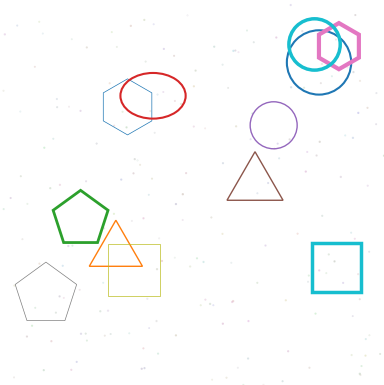[{"shape": "circle", "thickness": 1.5, "radius": 0.42, "center": [0.829, 0.838]}, {"shape": "hexagon", "thickness": 0.5, "radius": 0.36, "center": [0.331, 0.722]}, {"shape": "triangle", "thickness": 1, "radius": 0.4, "center": [0.301, 0.348]}, {"shape": "pentagon", "thickness": 2, "radius": 0.37, "center": [0.209, 0.431]}, {"shape": "oval", "thickness": 1.5, "radius": 0.42, "center": [0.398, 0.751]}, {"shape": "circle", "thickness": 1, "radius": 0.31, "center": [0.711, 0.675]}, {"shape": "triangle", "thickness": 1, "radius": 0.42, "center": [0.662, 0.522]}, {"shape": "hexagon", "thickness": 3, "radius": 0.3, "center": [0.88, 0.88]}, {"shape": "pentagon", "thickness": 0.5, "radius": 0.42, "center": [0.119, 0.235]}, {"shape": "square", "thickness": 0.5, "radius": 0.34, "center": [0.348, 0.299]}, {"shape": "circle", "thickness": 2.5, "radius": 0.33, "center": [0.817, 0.885]}, {"shape": "square", "thickness": 2.5, "radius": 0.32, "center": [0.875, 0.306]}]